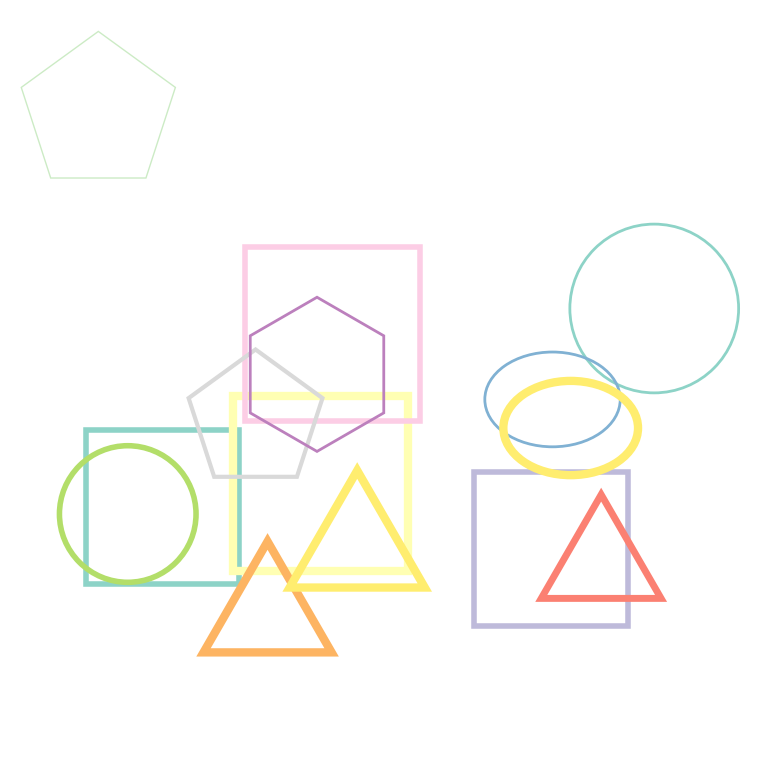[{"shape": "square", "thickness": 2, "radius": 0.5, "center": [0.211, 0.342]}, {"shape": "circle", "thickness": 1, "radius": 0.55, "center": [0.85, 0.599]}, {"shape": "square", "thickness": 3, "radius": 0.57, "center": [0.416, 0.372]}, {"shape": "square", "thickness": 2, "radius": 0.5, "center": [0.716, 0.287]}, {"shape": "triangle", "thickness": 2.5, "radius": 0.45, "center": [0.781, 0.268]}, {"shape": "oval", "thickness": 1, "radius": 0.44, "center": [0.718, 0.481]}, {"shape": "triangle", "thickness": 3, "radius": 0.48, "center": [0.347, 0.201]}, {"shape": "circle", "thickness": 2, "radius": 0.44, "center": [0.166, 0.332]}, {"shape": "square", "thickness": 2, "radius": 0.57, "center": [0.432, 0.566]}, {"shape": "pentagon", "thickness": 1.5, "radius": 0.46, "center": [0.332, 0.455]}, {"shape": "hexagon", "thickness": 1, "radius": 0.5, "center": [0.412, 0.514]}, {"shape": "pentagon", "thickness": 0.5, "radius": 0.53, "center": [0.128, 0.854]}, {"shape": "oval", "thickness": 3, "radius": 0.44, "center": [0.741, 0.444]}, {"shape": "triangle", "thickness": 3, "radius": 0.51, "center": [0.464, 0.288]}]